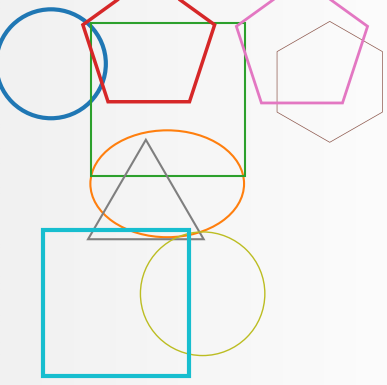[{"shape": "circle", "thickness": 3, "radius": 0.71, "center": [0.132, 0.834]}, {"shape": "oval", "thickness": 1.5, "radius": 0.99, "center": [0.432, 0.523]}, {"shape": "square", "thickness": 1.5, "radius": 0.99, "center": [0.433, 0.741]}, {"shape": "pentagon", "thickness": 2.5, "radius": 0.89, "center": [0.384, 0.88]}, {"shape": "hexagon", "thickness": 0.5, "radius": 0.79, "center": [0.851, 0.787]}, {"shape": "pentagon", "thickness": 2, "radius": 0.89, "center": [0.779, 0.877]}, {"shape": "triangle", "thickness": 1.5, "radius": 0.86, "center": [0.376, 0.465]}, {"shape": "circle", "thickness": 1, "radius": 0.8, "center": [0.523, 0.237]}, {"shape": "square", "thickness": 3, "radius": 0.94, "center": [0.299, 0.213]}]